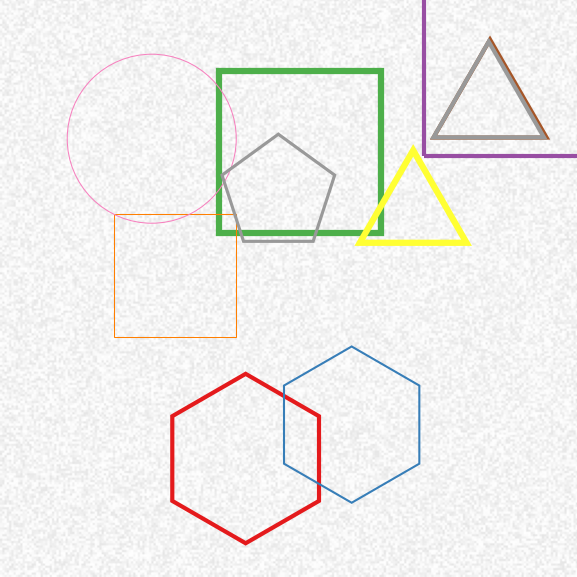[{"shape": "hexagon", "thickness": 2, "radius": 0.73, "center": [0.425, 0.205]}, {"shape": "hexagon", "thickness": 1, "radius": 0.68, "center": [0.609, 0.264]}, {"shape": "square", "thickness": 3, "radius": 0.7, "center": [0.519, 0.736]}, {"shape": "square", "thickness": 2, "radius": 0.73, "center": [0.881, 0.875]}, {"shape": "square", "thickness": 0.5, "radius": 0.53, "center": [0.303, 0.522]}, {"shape": "triangle", "thickness": 3, "radius": 0.53, "center": [0.715, 0.632]}, {"shape": "triangle", "thickness": 2, "radius": 0.57, "center": [0.849, 0.817]}, {"shape": "circle", "thickness": 0.5, "radius": 0.73, "center": [0.263, 0.759]}, {"shape": "triangle", "thickness": 2, "radius": 0.55, "center": [0.846, 0.816]}, {"shape": "pentagon", "thickness": 1.5, "radius": 0.51, "center": [0.482, 0.664]}]